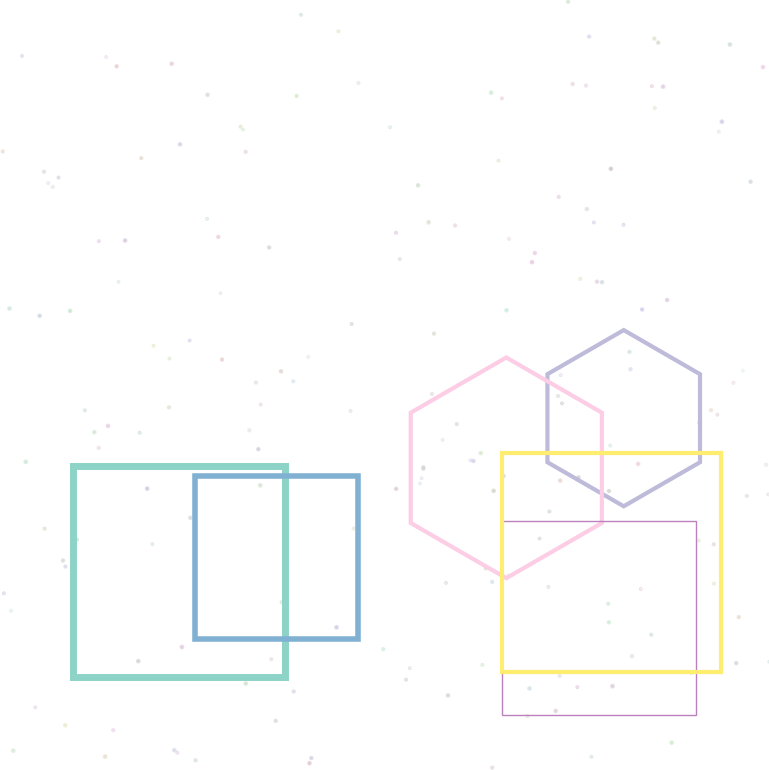[{"shape": "square", "thickness": 2.5, "radius": 0.69, "center": [0.232, 0.258]}, {"shape": "hexagon", "thickness": 1.5, "radius": 0.57, "center": [0.81, 0.457]}, {"shape": "square", "thickness": 2, "radius": 0.53, "center": [0.359, 0.276]}, {"shape": "hexagon", "thickness": 1.5, "radius": 0.72, "center": [0.658, 0.392]}, {"shape": "square", "thickness": 0.5, "radius": 0.63, "center": [0.778, 0.197]}, {"shape": "square", "thickness": 1.5, "radius": 0.71, "center": [0.794, 0.269]}]